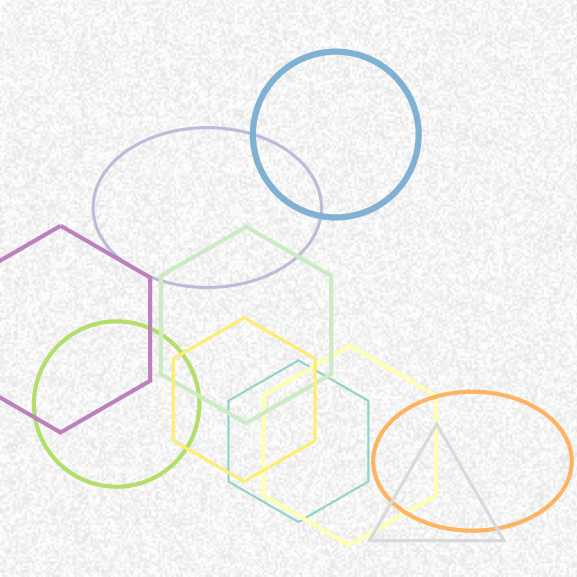[{"shape": "hexagon", "thickness": 1, "radius": 0.7, "center": [0.517, 0.235]}, {"shape": "hexagon", "thickness": 2, "radius": 0.86, "center": [0.606, 0.228]}, {"shape": "oval", "thickness": 1.5, "radius": 0.99, "center": [0.359, 0.64]}, {"shape": "circle", "thickness": 3, "radius": 0.72, "center": [0.581, 0.766]}, {"shape": "oval", "thickness": 2, "radius": 0.86, "center": [0.818, 0.2]}, {"shape": "circle", "thickness": 2, "radius": 0.72, "center": [0.202, 0.299]}, {"shape": "triangle", "thickness": 1.5, "radius": 0.67, "center": [0.756, 0.13]}, {"shape": "hexagon", "thickness": 2, "radius": 0.89, "center": [0.105, 0.429]}, {"shape": "hexagon", "thickness": 2, "radius": 0.85, "center": [0.426, 0.436]}, {"shape": "hexagon", "thickness": 1.5, "radius": 0.71, "center": [0.423, 0.307]}]